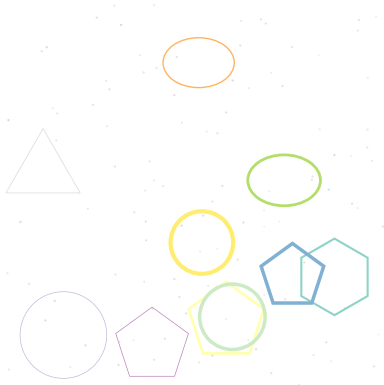[{"shape": "hexagon", "thickness": 1.5, "radius": 0.5, "center": [0.869, 0.281]}, {"shape": "pentagon", "thickness": 2, "radius": 0.51, "center": [0.588, 0.165]}, {"shape": "circle", "thickness": 0.5, "radius": 0.56, "center": [0.165, 0.13]}, {"shape": "pentagon", "thickness": 2.5, "radius": 0.43, "center": [0.76, 0.282]}, {"shape": "oval", "thickness": 1, "radius": 0.46, "center": [0.516, 0.837]}, {"shape": "oval", "thickness": 2, "radius": 0.47, "center": [0.738, 0.532]}, {"shape": "triangle", "thickness": 0.5, "radius": 0.56, "center": [0.112, 0.555]}, {"shape": "pentagon", "thickness": 0.5, "radius": 0.5, "center": [0.395, 0.103]}, {"shape": "circle", "thickness": 2.5, "radius": 0.43, "center": [0.604, 0.177]}, {"shape": "circle", "thickness": 3, "radius": 0.41, "center": [0.524, 0.37]}]